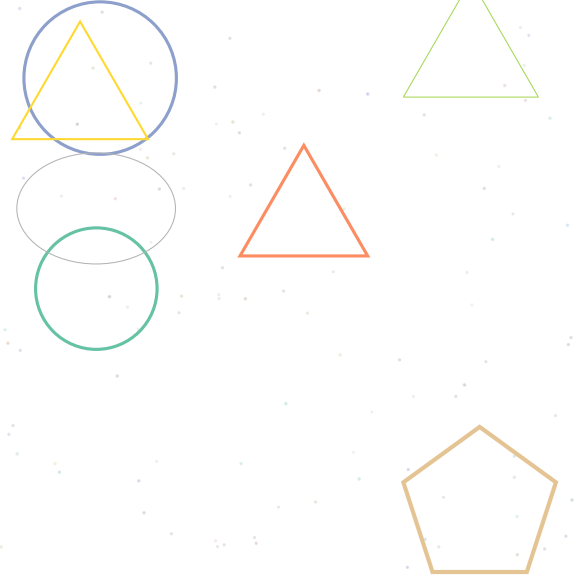[{"shape": "circle", "thickness": 1.5, "radius": 0.53, "center": [0.167, 0.499]}, {"shape": "triangle", "thickness": 1.5, "radius": 0.64, "center": [0.526, 0.62]}, {"shape": "circle", "thickness": 1.5, "radius": 0.66, "center": [0.173, 0.864]}, {"shape": "triangle", "thickness": 0.5, "radius": 0.68, "center": [0.815, 0.899]}, {"shape": "triangle", "thickness": 1, "radius": 0.68, "center": [0.139, 0.826]}, {"shape": "pentagon", "thickness": 2, "radius": 0.69, "center": [0.831, 0.121]}, {"shape": "oval", "thickness": 0.5, "radius": 0.69, "center": [0.166, 0.638]}]